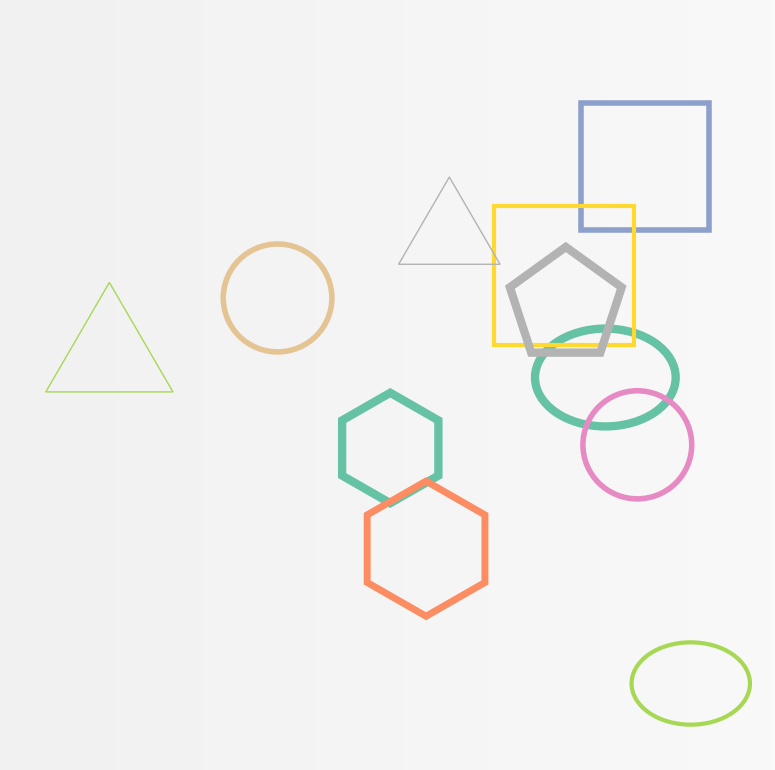[{"shape": "hexagon", "thickness": 3, "radius": 0.36, "center": [0.504, 0.418]}, {"shape": "oval", "thickness": 3, "radius": 0.45, "center": [0.781, 0.51]}, {"shape": "hexagon", "thickness": 2.5, "radius": 0.44, "center": [0.55, 0.287]}, {"shape": "square", "thickness": 2, "radius": 0.41, "center": [0.832, 0.784]}, {"shape": "circle", "thickness": 2, "radius": 0.35, "center": [0.822, 0.422]}, {"shape": "triangle", "thickness": 0.5, "radius": 0.47, "center": [0.141, 0.538]}, {"shape": "oval", "thickness": 1.5, "radius": 0.38, "center": [0.891, 0.112]}, {"shape": "square", "thickness": 1.5, "radius": 0.45, "center": [0.728, 0.642]}, {"shape": "circle", "thickness": 2, "radius": 0.35, "center": [0.358, 0.613]}, {"shape": "triangle", "thickness": 0.5, "radius": 0.38, "center": [0.58, 0.695]}, {"shape": "pentagon", "thickness": 3, "radius": 0.38, "center": [0.73, 0.603]}]